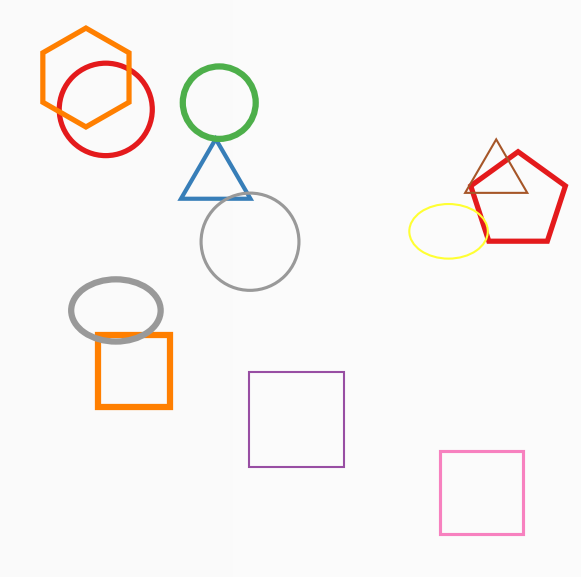[{"shape": "pentagon", "thickness": 2.5, "radius": 0.43, "center": [0.891, 0.651]}, {"shape": "circle", "thickness": 2.5, "radius": 0.4, "center": [0.182, 0.81]}, {"shape": "triangle", "thickness": 2, "radius": 0.35, "center": [0.371, 0.689]}, {"shape": "circle", "thickness": 3, "radius": 0.31, "center": [0.377, 0.821]}, {"shape": "square", "thickness": 1, "radius": 0.41, "center": [0.51, 0.273]}, {"shape": "square", "thickness": 3, "radius": 0.31, "center": [0.23, 0.357]}, {"shape": "hexagon", "thickness": 2.5, "radius": 0.43, "center": [0.148, 0.865]}, {"shape": "oval", "thickness": 1, "radius": 0.34, "center": [0.772, 0.599]}, {"shape": "triangle", "thickness": 1, "radius": 0.31, "center": [0.854, 0.696]}, {"shape": "square", "thickness": 1.5, "radius": 0.36, "center": [0.829, 0.146]}, {"shape": "oval", "thickness": 3, "radius": 0.38, "center": [0.199, 0.462]}, {"shape": "circle", "thickness": 1.5, "radius": 0.42, "center": [0.43, 0.581]}]